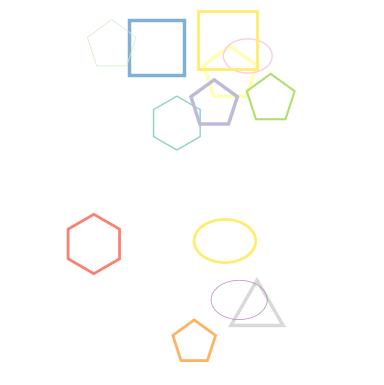[{"shape": "hexagon", "thickness": 1, "radius": 0.35, "center": [0.459, 0.68]}, {"shape": "pentagon", "thickness": 2.5, "radius": 0.36, "center": [0.598, 0.808]}, {"shape": "pentagon", "thickness": 2.5, "radius": 0.32, "center": [0.556, 0.729]}, {"shape": "hexagon", "thickness": 2, "radius": 0.39, "center": [0.244, 0.366]}, {"shape": "square", "thickness": 2.5, "radius": 0.36, "center": [0.406, 0.876]}, {"shape": "pentagon", "thickness": 2, "radius": 0.29, "center": [0.504, 0.111]}, {"shape": "pentagon", "thickness": 1.5, "radius": 0.33, "center": [0.703, 0.743]}, {"shape": "oval", "thickness": 1, "radius": 0.32, "center": [0.644, 0.855]}, {"shape": "triangle", "thickness": 2.5, "radius": 0.39, "center": [0.668, 0.194]}, {"shape": "oval", "thickness": 0.5, "radius": 0.36, "center": [0.621, 0.221]}, {"shape": "pentagon", "thickness": 0.5, "radius": 0.33, "center": [0.29, 0.883]}, {"shape": "square", "thickness": 2, "radius": 0.38, "center": [0.591, 0.896]}, {"shape": "oval", "thickness": 2, "radius": 0.4, "center": [0.584, 0.374]}]